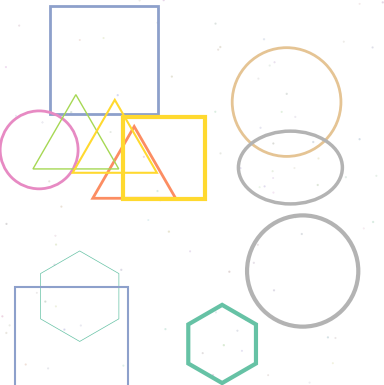[{"shape": "hexagon", "thickness": 3, "radius": 0.51, "center": [0.577, 0.107]}, {"shape": "hexagon", "thickness": 0.5, "radius": 0.59, "center": [0.207, 0.231]}, {"shape": "triangle", "thickness": 2, "radius": 0.62, "center": [0.349, 0.547]}, {"shape": "square", "thickness": 2, "radius": 0.7, "center": [0.271, 0.843]}, {"shape": "square", "thickness": 1.5, "radius": 0.74, "center": [0.186, 0.106]}, {"shape": "circle", "thickness": 2, "radius": 0.51, "center": [0.102, 0.611]}, {"shape": "triangle", "thickness": 1, "radius": 0.64, "center": [0.197, 0.626]}, {"shape": "square", "thickness": 3, "radius": 0.53, "center": [0.426, 0.59]}, {"shape": "triangle", "thickness": 1.5, "radius": 0.63, "center": [0.298, 0.614]}, {"shape": "circle", "thickness": 2, "radius": 0.71, "center": [0.744, 0.735]}, {"shape": "oval", "thickness": 2.5, "radius": 0.68, "center": [0.754, 0.565]}, {"shape": "circle", "thickness": 3, "radius": 0.72, "center": [0.786, 0.296]}]